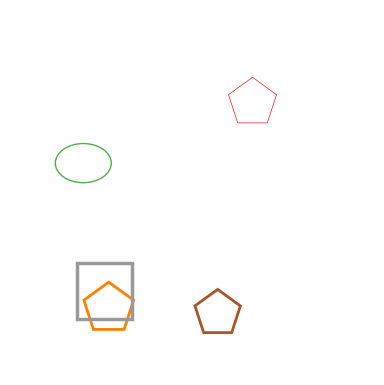[{"shape": "pentagon", "thickness": 0.5, "radius": 0.33, "center": [0.656, 0.734]}, {"shape": "oval", "thickness": 1, "radius": 0.36, "center": [0.216, 0.576]}, {"shape": "pentagon", "thickness": 2, "radius": 0.34, "center": [0.283, 0.199]}, {"shape": "pentagon", "thickness": 2, "radius": 0.31, "center": [0.565, 0.186]}, {"shape": "square", "thickness": 2.5, "radius": 0.36, "center": [0.272, 0.244]}]